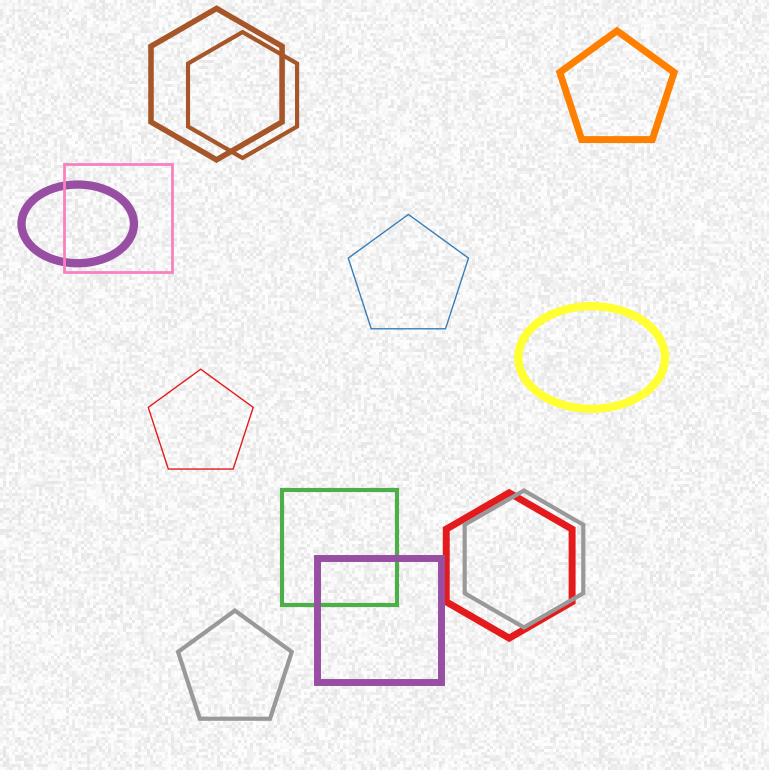[{"shape": "hexagon", "thickness": 2.5, "radius": 0.47, "center": [0.661, 0.266]}, {"shape": "pentagon", "thickness": 0.5, "radius": 0.36, "center": [0.261, 0.449]}, {"shape": "pentagon", "thickness": 0.5, "radius": 0.41, "center": [0.53, 0.639]}, {"shape": "square", "thickness": 1.5, "radius": 0.37, "center": [0.44, 0.289]}, {"shape": "oval", "thickness": 3, "radius": 0.37, "center": [0.101, 0.709]}, {"shape": "square", "thickness": 2.5, "radius": 0.4, "center": [0.492, 0.195]}, {"shape": "pentagon", "thickness": 2.5, "radius": 0.39, "center": [0.801, 0.882]}, {"shape": "oval", "thickness": 3, "radius": 0.48, "center": [0.768, 0.536]}, {"shape": "hexagon", "thickness": 1.5, "radius": 0.41, "center": [0.315, 0.877]}, {"shape": "hexagon", "thickness": 2, "radius": 0.49, "center": [0.281, 0.891]}, {"shape": "square", "thickness": 1, "radius": 0.35, "center": [0.154, 0.717]}, {"shape": "hexagon", "thickness": 1.5, "radius": 0.44, "center": [0.68, 0.274]}, {"shape": "pentagon", "thickness": 1.5, "radius": 0.39, "center": [0.305, 0.129]}]